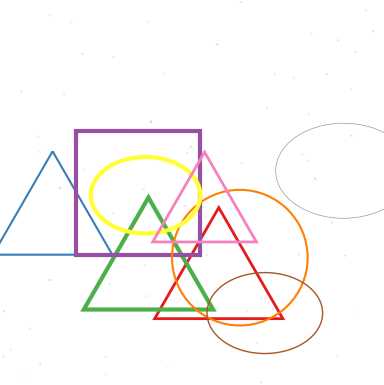[{"shape": "triangle", "thickness": 2, "radius": 0.96, "center": [0.568, 0.268]}, {"shape": "triangle", "thickness": 1.5, "radius": 0.9, "center": [0.137, 0.428]}, {"shape": "triangle", "thickness": 3, "radius": 0.97, "center": [0.386, 0.293]}, {"shape": "square", "thickness": 3, "radius": 0.8, "center": [0.359, 0.498]}, {"shape": "circle", "thickness": 1.5, "radius": 0.88, "center": [0.623, 0.331]}, {"shape": "oval", "thickness": 3, "radius": 0.71, "center": [0.378, 0.493]}, {"shape": "oval", "thickness": 1, "radius": 0.75, "center": [0.688, 0.187]}, {"shape": "triangle", "thickness": 2, "radius": 0.78, "center": [0.531, 0.449]}, {"shape": "oval", "thickness": 0.5, "radius": 0.88, "center": [0.892, 0.556]}]